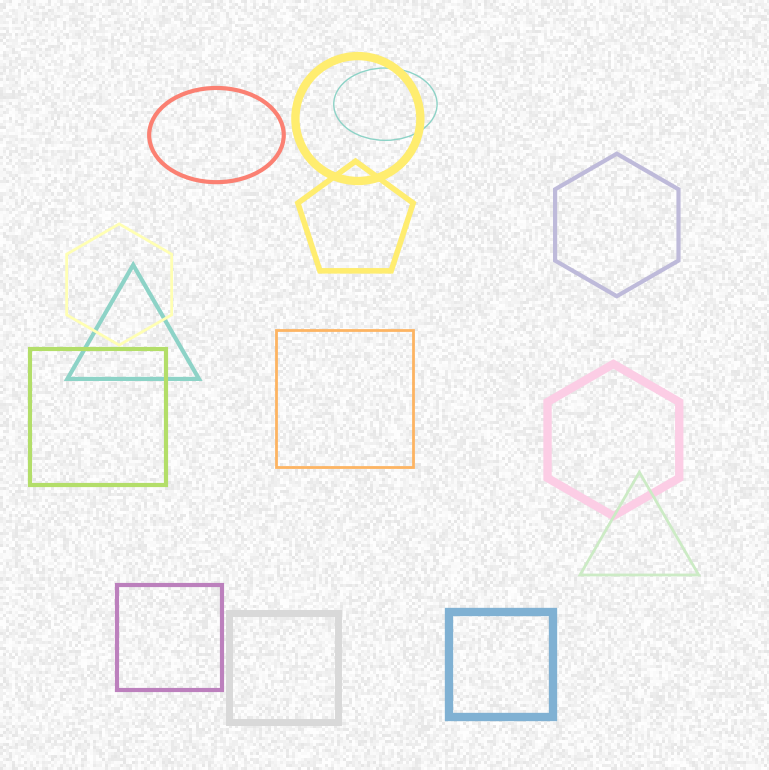[{"shape": "triangle", "thickness": 1.5, "radius": 0.49, "center": [0.173, 0.557]}, {"shape": "oval", "thickness": 0.5, "radius": 0.34, "center": [0.501, 0.865]}, {"shape": "hexagon", "thickness": 1, "radius": 0.39, "center": [0.155, 0.63]}, {"shape": "hexagon", "thickness": 1.5, "radius": 0.46, "center": [0.801, 0.708]}, {"shape": "oval", "thickness": 1.5, "radius": 0.44, "center": [0.281, 0.825]}, {"shape": "square", "thickness": 3, "radius": 0.34, "center": [0.651, 0.137]}, {"shape": "square", "thickness": 1, "radius": 0.44, "center": [0.447, 0.482]}, {"shape": "square", "thickness": 1.5, "radius": 0.44, "center": [0.127, 0.458]}, {"shape": "hexagon", "thickness": 3, "radius": 0.49, "center": [0.797, 0.429]}, {"shape": "square", "thickness": 2.5, "radius": 0.35, "center": [0.368, 0.133]}, {"shape": "square", "thickness": 1.5, "radius": 0.34, "center": [0.22, 0.172]}, {"shape": "triangle", "thickness": 1, "radius": 0.45, "center": [0.83, 0.298]}, {"shape": "circle", "thickness": 3, "radius": 0.41, "center": [0.465, 0.846]}, {"shape": "pentagon", "thickness": 2, "radius": 0.39, "center": [0.462, 0.712]}]